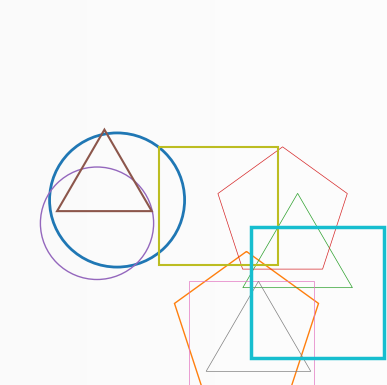[{"shape": "circle", "thickness": 2, "radius": 0.87, "center": [0.302, 0.481]}, {"shape": "pentagon", "thickness": 1, "radius": 0.98, "center": [0.636, 0.151]}, {"shape": "triangle", "thickness": 0.5, "radius": 0.82, "center": [0.768, 0.334]}, {"shape": "pentagon", "thickness": 0.5, "radius": 0.88, "center": [0.729, 0.443]}, {"shape": "circle", "thickness": 1, "radius": 0.73, "center": [0.25, 0.42]}, {"shape": "triangle", "thickness": 1.5, "radius": 0.71, "center": [0.269, 0.522]}, {"shape": "square", "thickness": 0.5, "radius": 0.81, "center": [0.649, 0.107]}, {"shape": "triangle", "thickness": 0.5, "radius": 0.78, "center": [0.667, 0.113]}, {"shape": "square", "thickness": 1.5, "radius": 0.77, "center": [0.563, 0.465]}, {"shape": "square", "thickness": 2.5, "radius": 0.86, "center": [0.819, 0.24]}]